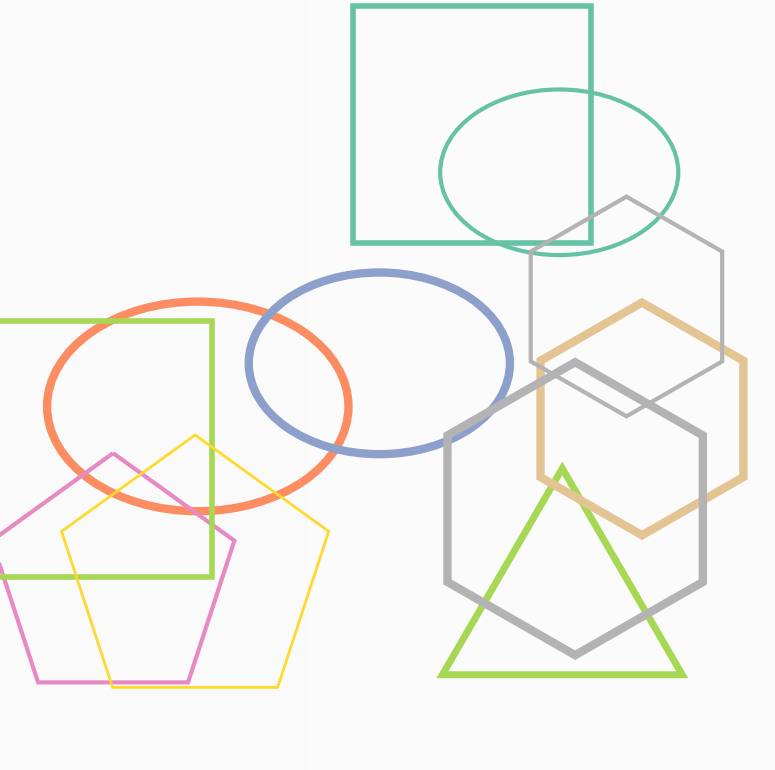[{"shape": "square", "thickness": 2, "radius": 0.77, "center": [0.609, 0.839]}, {"shape": "oval", "thickness": 1.5, "radius": 0.77, "center": [0.722, 0.776]}, {"shape": "oval", "thickness": 3, "radius": 0.97, "center": [0.255, 0.472]}, {"shape": "oval", "thickness": 3, "radius": 0.84, "center": [0.489, 0.528]}, {"shape": "pentagon", "thickness": 1.5, "radius": 0.82, "center": [0.146, 0.247]}, {"shape": "square", "thickness": 2, "radius": 0.83, "center": [0.107, 0.417]}, {"shape": "triangle", "thickness": 2.5, "radius": 0.89, "center": [0.726, 0.213]}, {"shape": "pentagon", "thickness": 1, "radius": 0.91, "center": [0.252, 0.254]}, {"shape": "hexagon", "thickness": 3, "radius": 0.76, "center": [0.828, 0.456]}, {"shape": "hexagon", "thickness": 1.5, "radius": 0.71, "center": [0.808, 0.602]}, {"shape": "hexagon", "thickness": 3, "radius": 0.95, "center": [0.742, 0.339]}]